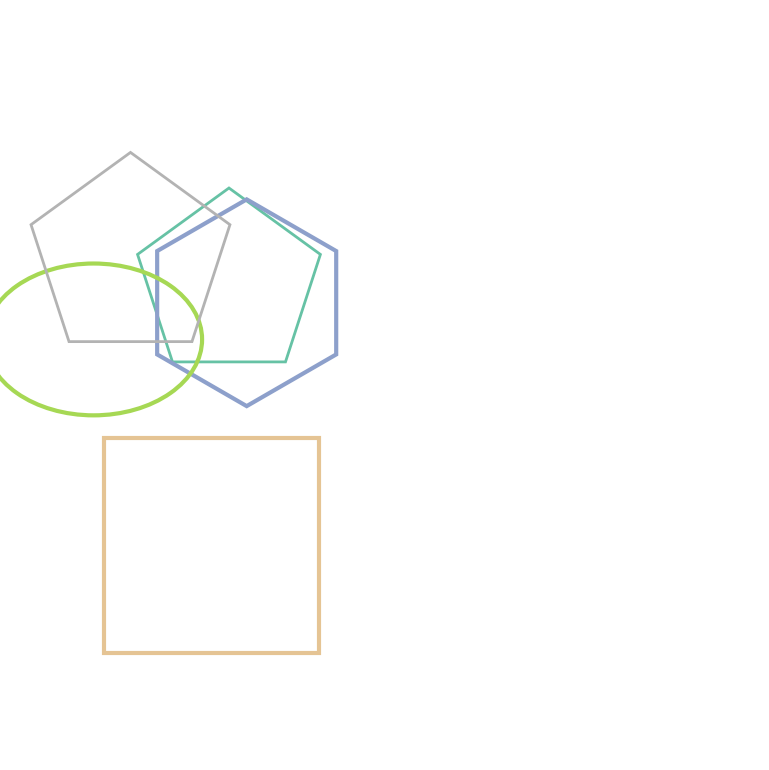[{"shape": "pentagon", "thickness": 1, "radius": 0.62, "center": [0.297, 0.631]}, {"shape": "hexagon", "thickness": 1.5, "radius": 0.67, "center": [0.32, 0.607]}, {"shape": "oval", "thickness": 1.5, "radius": 0.7, "center": [0.122, 0.559]}, {"shape": "square", "thickness": 1.5, "radius": 0.7, "center": [0.275, 0.291]}, {"shape": "pentagon", "thickness": 1, "radius": 0.68, "center": [0.169, 0.666]}]